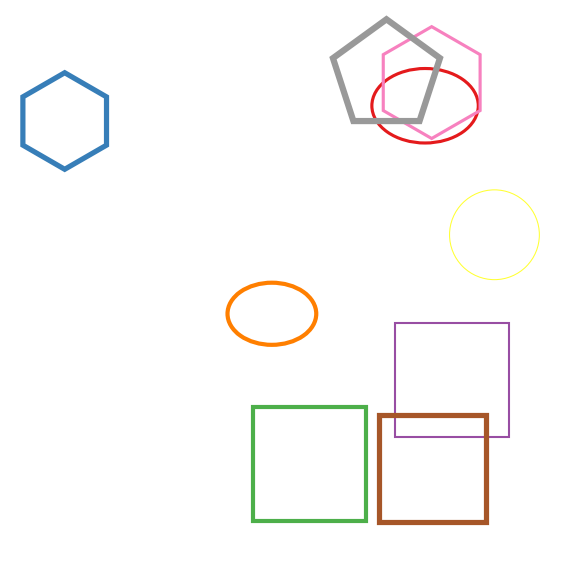[{"shape": "oval", "thickness": 1.5, "radius": 0.46, "center": [0.736, 0.816]}, {"shape": "hexagon", "thickness": 2.5, "radius": 0.42, "center": [0.112, 0.79]}, {"shape": "square", "thickness": 2, "radius": 0.49, "center": [0.536, 0.195]}, {"shape": "square", "thickness": 1, "radius": 0.49, "center": [0.783, 0.341]}, {"shape": "oval", "thickness": 2, "radius": 0.38, "center": [0.471, 0.456]}, {"shape": "circle", "thickness": 0.5, "radius": 0.39, "center": [0.856, 0.593]}, {"shape": "square", "thickness": 2.5, "radius": 0.46, "center": [0.749, 0.188]}, {"shape": "hexagon", "thickness": 1.5, "radius": 0.48, "center": [0.747, 0.856]}, {"shape": "pentagon", "thickness": 3, "radius": 0.49, "center": [0.669, 0.868]}]